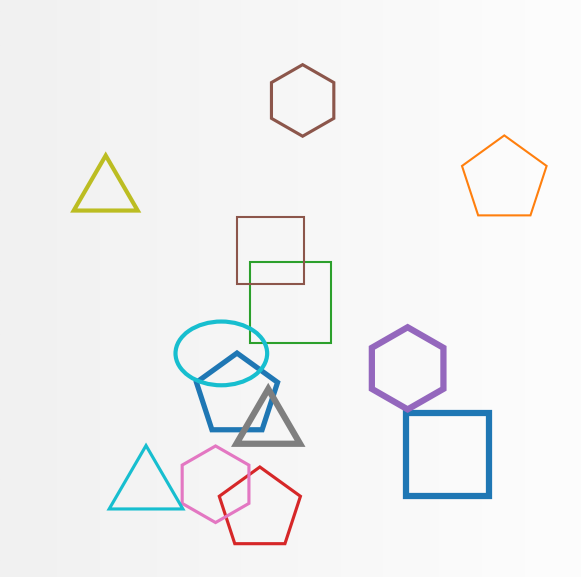[{"shape": "pentagon", "thickness": 2.5, "radius": 0.37, "center": [0.408, 0.314]}, {"shape": "square", "thickness": 3, "radius": 0.36, "center": [0.769, 0.212]}, {"shape": "pentagon", "thickness": 1, "radius": 0.38, "center": [0.868, 0.688]}, {"shape": "square", "thickness": 1, "radius": 0.35, "center": [0.501, 0.475]}, {"shape": "pentagon", "thickness": 1.5, "radius": 0.37, "center": [0.447, 0.117]}, {"shape": "hexagon", "thickness": 3, "radius": 0.36, "center": [0.701, 0.361]}, {"shape": "square", "thickness": 1, "radius": 0.29, "center": [0.466, 0.565]}, {"shape": "hexagon", "thickness": 1.5, "radius": 0.31, "center": [0.521, 0.825]}, {"shape": "hexagon", "thickness": 1.5, "radius": 0.33, "center": [0.371, 0.161]}, {"shape": "triangle", "thickness": 3, "radius": 0.32, "center": [0.462, 0.262]}, {"shape": "triangle", "thickness": 2, "radius": 0.32, "center": [0.182, 0.666]}, {"shape": "triangle", "thickness": 1.5, "radius": 0.37, "center": [0.251, 0.154]}, {"shape": "oval", "thickness": 2, "radius": 0.39, "center": [0.381, 0.387]}]